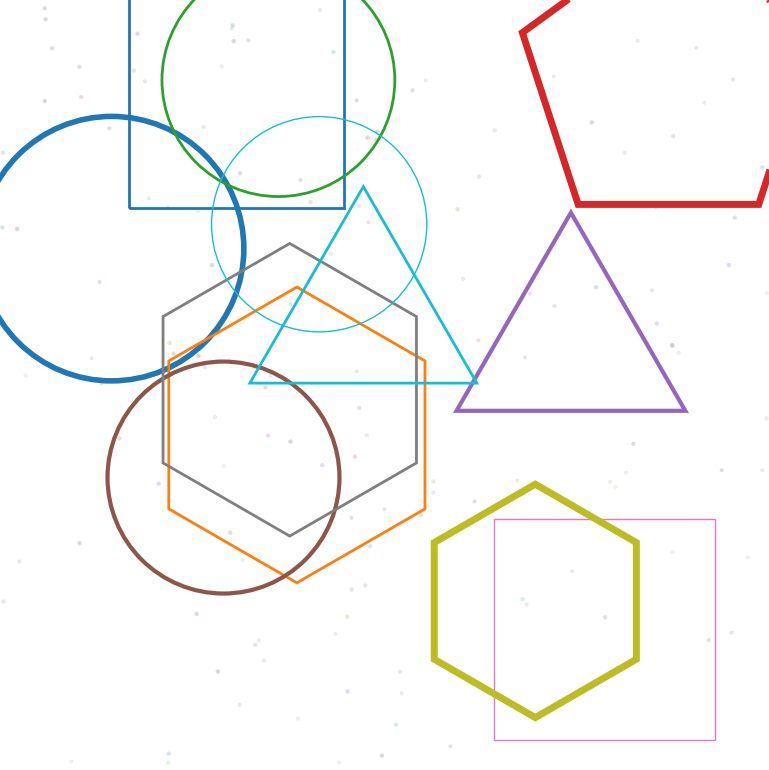[{"shape": "square", "thickness": 1, "radius": 0.7, "center": [0.307, 0.869]}, {"shape": "circle", "thickness": 2, "radius": 0.86, "center": [0.145, 0.677]}, {"shape": "hexagon", "thickness": 1, "radius": 0.96, "center": [0.386, 0.435]}, {"shape": "circle", "thickness": 1, "radius": 0.76, "center": [0.362, 0.896]}, {"shape": "pentagon", "thickness": 2.5, "radius": 1.0, "center": [0.868, 0.896]}, {"shape": "triangle", "thickness": 1.5, "radius": 0.86, "center": [0.741, 0.552]}, {"shape": "circle", "thickness": 1.5, "radius": 0.75, "center": [0.29, 0.38]}, {"shape": "square", "thickness": 0.5, "radius": 0.72, "center": [0.785, 0.182]}, {"shape": "hexagon", "thickness": 1, "radius": 0.95, "center": [0.376, 0.494]}, {"shape": "hexagon", "thickness": 2.5, "radius": 0.76, "center": [0.695, 0.22]}, {"shape": "triangle", "thickness": 1, "radius": 0.85, "center": [0.472, 0.588]}, {"shape": "circle", "thickness": 0.5, "radius": 0.7, "center": [0.415, 0.709]}]